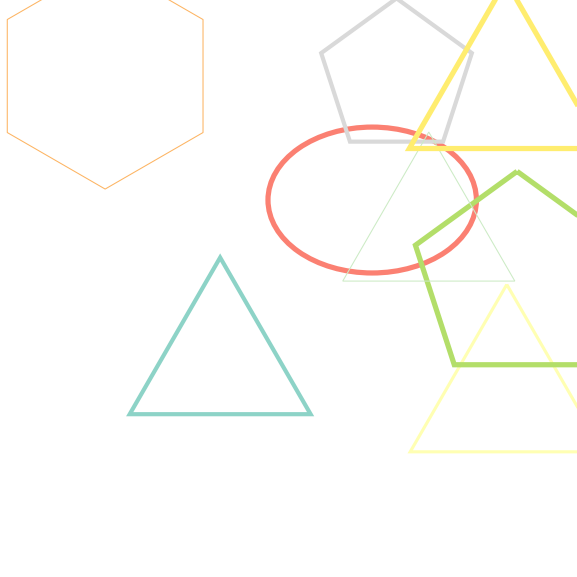[{"shape": "triangle", "thickness": 2, "radius": 0.9, "center": [0.381, 0.372]}, {"shape": "triangle", "thickness": 1.5, "radius": 0.97, "center": [0.878, 0.313]}, {"shape": "oval", "thickness": 2.5, "radius": 0.9, "center": [0.644, 0.653]}, {"shape": "hexagon", "thickness": 0.5, "radius": 0.98, "center": [0.182, 0.867]}, {"shape": "pentagon", "thickness": 2.5, "radius": 0.93, "center": [0.895, 0.517]}, {"shape": "pentagon", "thickness": 2, "radius": 0.69, "center": [0.687, 0.865]}, {"shape": "triangle", "thickness": 0.5, "radius": 0.86, "center": [0.742, 0.598]}, {"shape": "triangle", "thickness": 2.5, "radius": 0.97, "center": [0.876, 0.839]}]